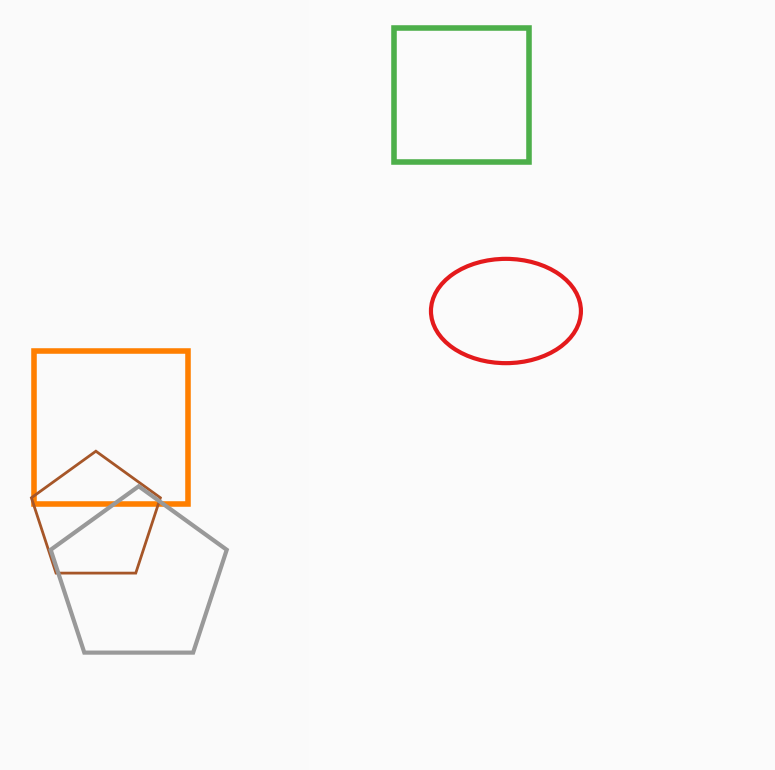[{"shape": "oval", "thickness": 1.5, "radius": 0.48, "center": [0.653, 0.596]}, {"shape": "square", "thickness": 2, "radius": 0.43, "center": [0.595, 0.877]}, {"shape": "square", "thickness": 2, "radius": 0.5, "center": [0.143, 0.445]}, {"shape": "pentagon", "thickness": 1, "radius": 0.44, "center": [0.124, 0.327]}, {"shape": "pentagon", "thickness": 1.5, "radius": 0.6, "center": [0.179, 0.249]}]